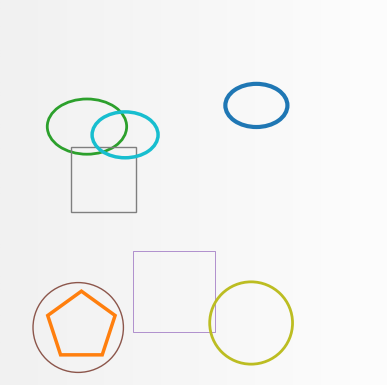[{"shape": "oval", "thickness": 3, "radius": 0.4, "center": [0.662, 0.726]}, {"shape": "pentagon", "thickness": 2.5, "radius": 0.46, "center": [0.21, 0.152]}, {"shape": "oval", "thickness": 2, "radius": 0.51, "center": [0.224, 0.671]}, {"shape": "square", "thickness": 0.5, "radius": 0.53, "center": [0.45, 0.243]}, {"shape": "circle", "thickness": 1, "radius": 0.58, "center": [0.202, 0.149]}, {"shape": "square", "thickness": 1, "radius": 0.42, "center": [0.268, 0.535]}, {"shape": "circle", "thickness": 2, "radius": 0.53, "center": [0.648, 0.161]}, {"shape": "oval", "thickness": 2.5, "radius": 0.43, "center": [0.323, 0.65]}]